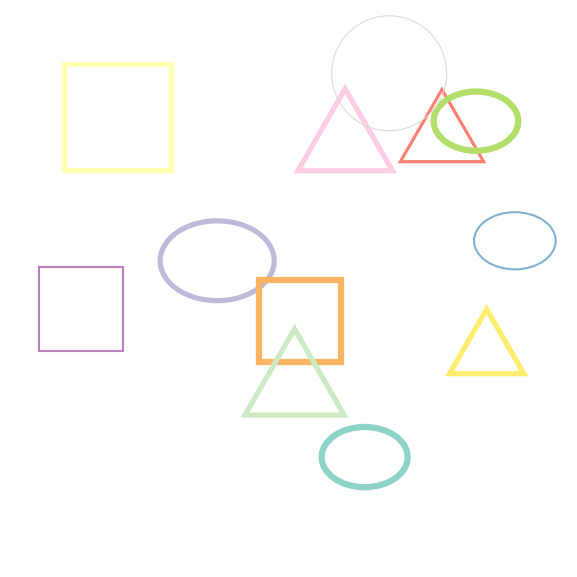[{"shape": "oval", "thickness": 3, "radius": 0.37, "center": [0.631, 0.208]}, {"shape": "square", "thickness": 2.5, "radius": 0.46, "center": [0.204, 0.797]}, {"shape": "oval", "thickness": 2.5, "radius": 0.49, "center": [0.376, 0.548]}, {"shape": "triangle", "thickness": 1.5, "radius": 0.42, "center": [0.765, 0.761]}, {"shape": "oval", "thickness": 1, "radius": 0.35, "center": [0.892, 0.582]}, {"shape": "square", "thickness": 3, "radius": 0.36, "center": [0.519, 0.444]}, {"shape": "oval", "thickness": 3, "radius": 0.37, "center": [0.824, 0.789]}, {"shape": "triangle", "thickness": 2.5, "radius": 0.47, "center": [0.598, 0.751]}, {"shape": "circle", "thickness": 0.5, "radius": 0.5, "center": [0.674, 0.872]}, {"shape": "square", "thickness": 1, "radius": 0.36, "center": [0.14, 0.464]}, {"shape": "triangle", "thickness": 2.5, "radius": 0.5, "center": [0.51, 0.33]}, {"shape": "triangle", "thickness": 2.5, "radius": 0.37, "center": [0.843, 0.389]}]